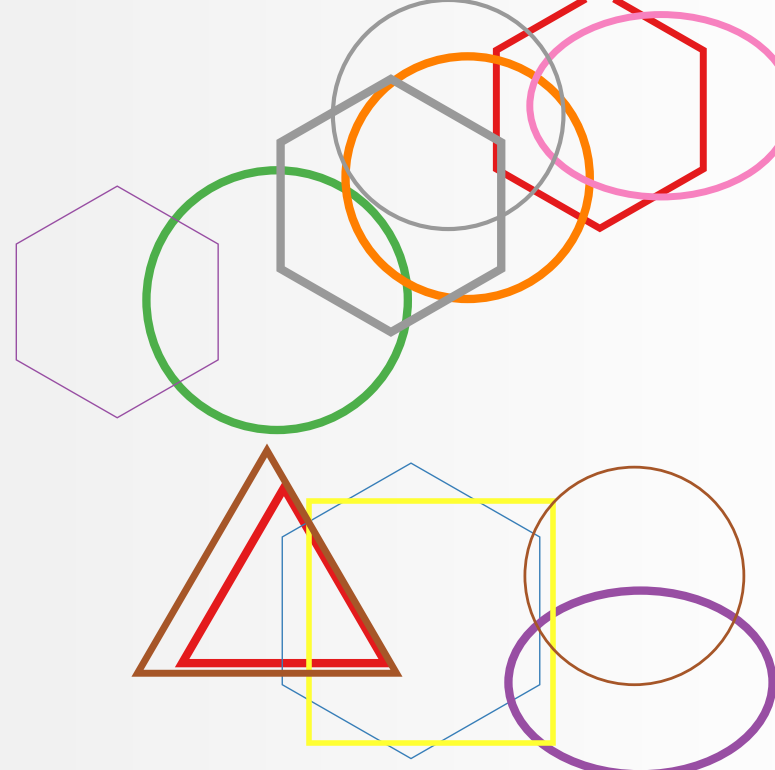[{"shape": "hexagon", "thickness": 2.5, "radius": 0.77, "center": [0.774, 0.858]}, {"shape": "triangle", "thickness": 3, "radius": 0.76, "center": [0.366, 0.215]}, {"shape": "hexagon", "thickness": 0.5, "radius": 0.96, "center": [0.53, 0.207]}, {"shape": "circle", "thickness": 3, "radius": 0.84, "center": [0.358, 0.61]}, {"shape": "hexagon", "thickness": 0.5, "radius": 0.75, "center": [0.151, 0.608]}, {"shape": "oval", "thickness": 3, "radius": 0.85, "center": [0.826, 0.114]}, {"shape": "circle", "thickness": 3, "radius": 0.79, "center": [0.603, 0.769]}, {"shape": "square", "thickness": 2, "radius": 0.79, "center": [0.556, 0.192]}, {"shape": "circle", "thickness": 1, "radius": 0.71, "center": [0.819, 0.252]}, {"shape": "triangle", "thickness": 2.5, "radius": 0.96, "center": [0.344, 0.222]}, {"shape": "oval", "thickness": 2.5, "radius": 0.85, "center": [0.853, 0.863]}, {"shape": "hexagon", "thickness": 3, "radius": 0.82, "center": [0.504, 0.733]}, {"shape": "circle", "thickness": 1.5, "radius": 0.74, "center": [0.578, 0.851]}]